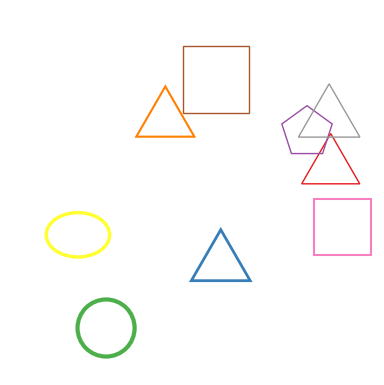[{"shape": "triangle", "thickness": 1, "radius": 0.44, "center": [0.859, 0.566]}, {"shape": "triangle", "thickness": 2, "radius": 0.44, "center": [0.573, 0.315]}, {"shape": "circle", "thickness": 3, "radius": 0.37, "center": [0.276, 0.148]}, {"shape": "pentagon", "thickness": 1, "radius": 0.34, "center": [0.797, 0.657]}, {"shape": "triangle", "thickness": 1.5, "radius": 0.44, "center": [0.429, 0.689]}, {"shape": "oval", "thickness": 2.5, "radius": 0.41, "center": [0.202, 0.39]}, {"shape": "square", "thickness": 1, "radius": 0.43, "center": [0.56, 0.794]}, {"shape": "square", "thickness": 1.5, "radius": 0.37, "center": [0.89, 0.411]}, {"shape": "triangle", "thickness": 1, "radius": 0.46, "center": [0.855, 0.69]}]